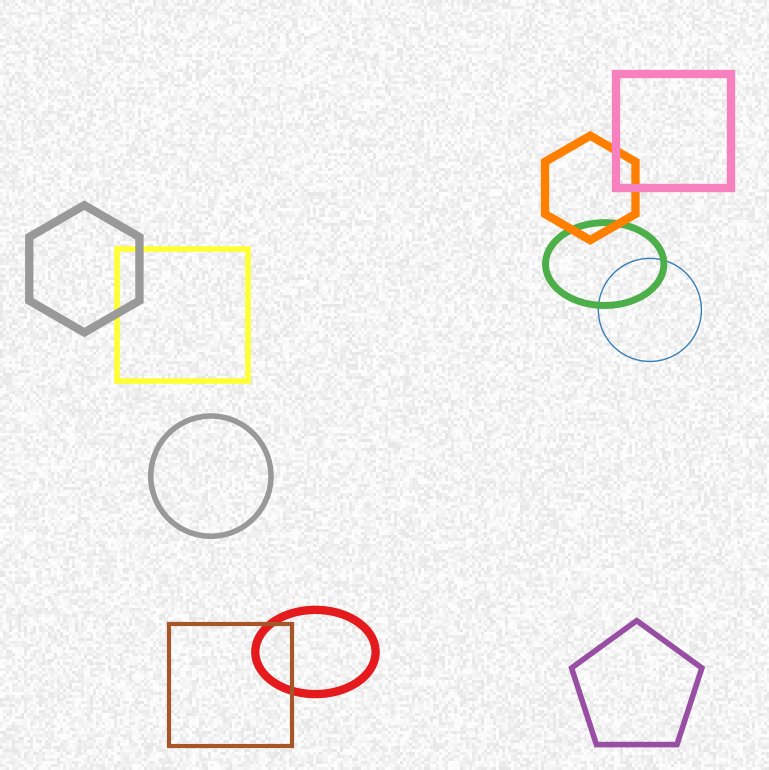[{"shape": "oval", "thickness": 3, "radius": 0.39, "center": [0.41, 0.153]}, {"shape": "circle", "thickness": 0.5, "radius": 0.33, "center": [0.844, 0.598]}, {"shape": "oval", "thickness": 2.5, "radius": 0.38, "center": [0.785, 0.657]}, {"shape": "pentagon", "thickness": 2, "radius": 0.44, "center": [0.827, 0.105]}, {"shape": "hexagon", "thickness": 3, "radius": 0.34, "center": [0.767, 0.756]}, {"shape": "square", "thickness": 2, "radius": 0.43, "center": [0.237, 0.591]}, {"shape": "square", "thickness": 1.5, "radius": 0.4, "center": [0.299, 0.111]}, {"shape": "square", "thickness": 3, "radius": 0.37, "center": [0.875, 0.83]}, {"shape": "circle", "thickness": 2, "radius": 0.39, "center": [0.274, 0.382]}, {"shape": "hexagon", "thickness": 3, "radius": 0.41, "center": [0.11, 0.651]}]